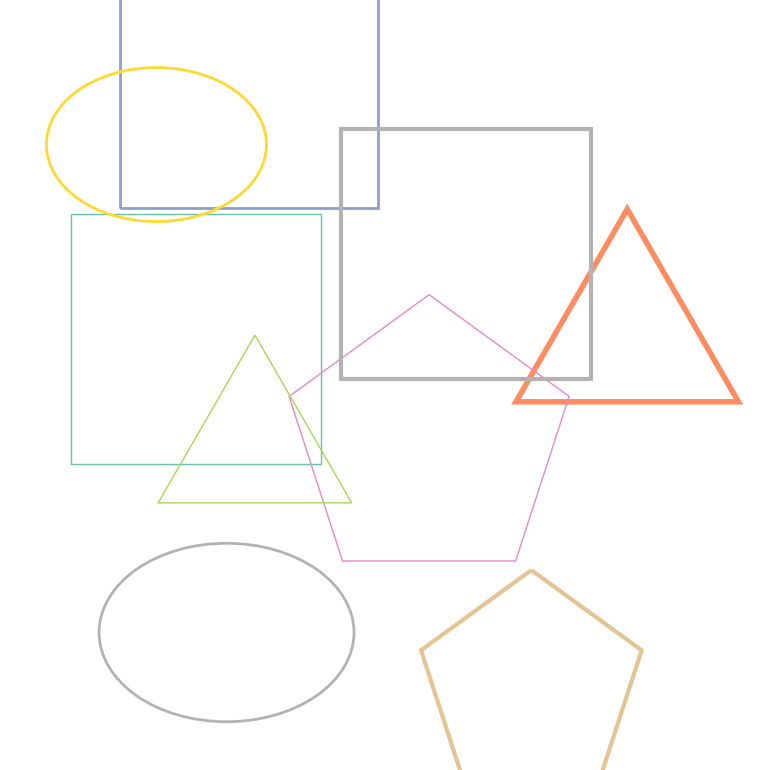[{"shape": "square", "thickness": 0.5, "radius": 0.81, "center": [0.255, 0.56]}, {"shape": "triangle", "thickness": 2, "radius": 0.83, "center": [0.815, 0.562]}, {"shape": "square", "thickness": 1, "radius": 0.84, "center": [0.323, 0.898]}, {"shape": "pentagon", "thickness": 0.5, "radius": 0.96, "center": [0.557, 0.426]}, {"shape": "triangle", "thickness": 0.5, "radius": 0.73, "center": [0.331, 0.42]}, {"shape": "oval", "thickness": 1, "radius": 0.71, "center": [0.203, 0.812]}, {"shape": "pentagon", "thickness": 1.5, "radius": 0.75, "center": [0.69, 0.109]}, {"shape": "square", "thickness": 1.5, "radius": 0.81, "center": [0.605, 0.67]}, {"shape": "oval", "thickness": 1, "radius": 0.83, "center": [0.294, 0.179]}]